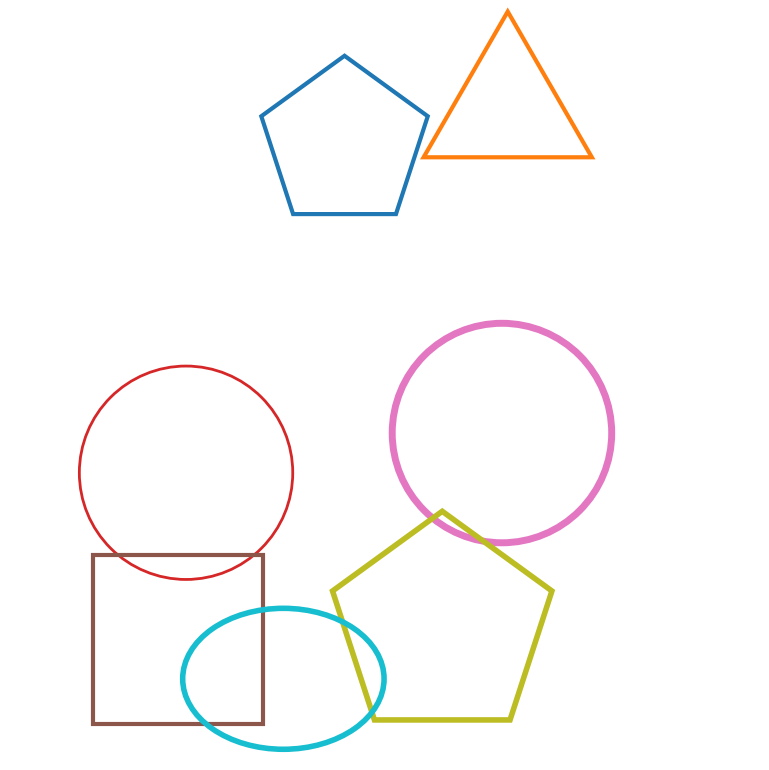[{"shape": "pentagon", "thickness": 1.5, "radius": 0.57, "center": [0.447, 0.814]}, {"shape": "triangle", "thickness": 1.5, "radius": 0.63, "center": [0.659, 0.859]}, {"shape": "circle", "thickness": 1, "radius": 0.69, "center": [0.242, 0.386]}, {"shape": "square", "thickness": 1.5, "radius": 0.55, "center": [0.231, 0.17]}, {"shape": "circle", "thickness": 2.5, "radius": 0.71, "center": [0.652, 0.438]}, {"shape": "pentagon", "thickness": 2, "radius": 0.75, "center": [0.574, 0.186]}, {"shape": "oval", "thickness": 2, "radius": 0.65, "center": [0.368, 0.118]}]